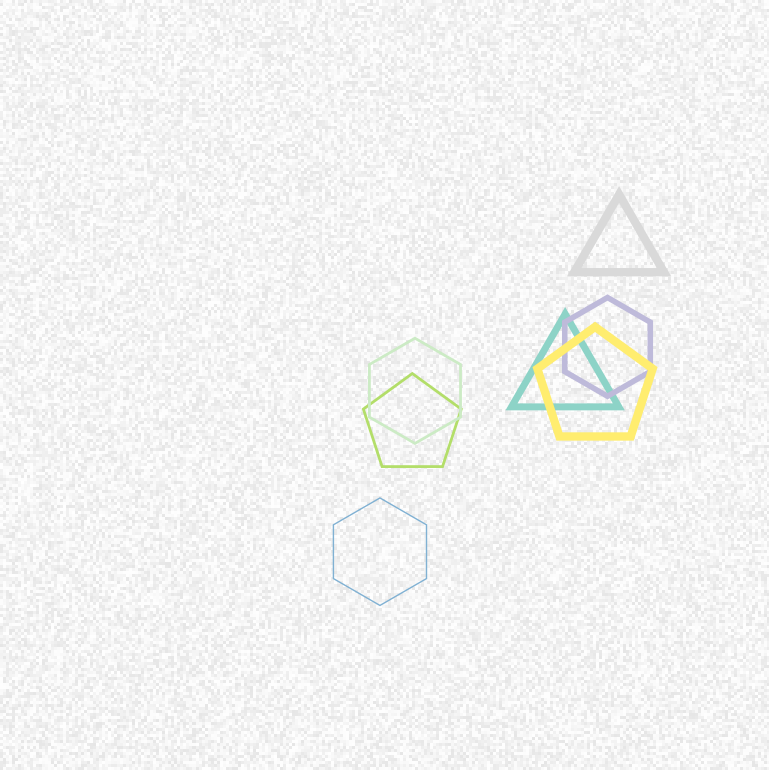[{"shape": "triangle", "thickness": 2.5, "radius": 0.4, "center": [0.734, 0.512]}, {"shape": "hexagon", "thickness": 2, "radius": 0.32, "center": [0.789, 0.55]}, {"shape": "hexagon", "thickness": 0.5, "radius": 0.35, "center": [0.493, 0.284]}, {"shape": "pentagon", "thickness": 1, "radius": 0.33, "center": [0.535, 0.448]}, {"shape": "triangle", "thickness": 3, "radius": 0.34, "center": [0.804, 0.68]}, {"shape": "hexagon", "thickness": 1, "radius": 0.34, "center": [0.539, 0.492]}, {"shape": "pentagon", "thickness": 3, "radius": 0.39, "center": [0.773, 0.497]}]